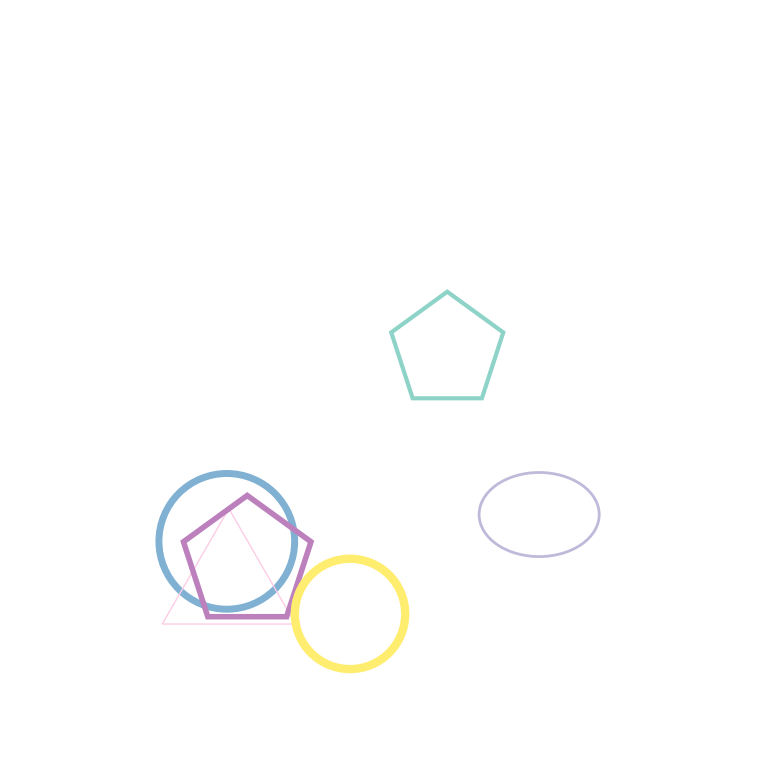[{"shape": "pentagon", "thickness": 1.5, "radius": 0.38, "center": [0.581, 0.545]}, {"shape": "oval", "thickness": 1, "radius": 0.39, "center": [0.7, 0.332]}, {"shape": "circle", "thickness": 2.5, "radius": 0.44, "center": [0.295, 0.297]}, {"shape": "triangle", "thickness": 0.5, "radius": 0.5, "center": [0.297, 0.24]}, {"shape": "pentagon", "thickness": 2, "radius": 0.44, "center": [0.321, 0.269]}, {"shape": "circle", "thickness": 3, "radius": 0.36, "center": [0.455, 0.203]}]